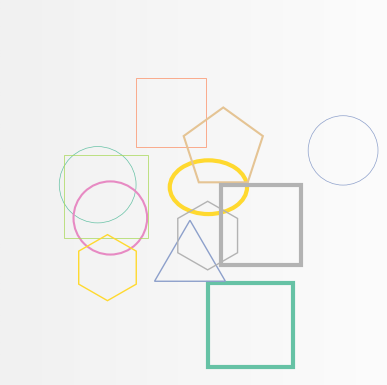[{"shape": "circle", "thickness": 0.5, "radius": 0.5, "center": [0.252, 0.52]}, {"shape": "square", "thickness": 3, "radius": 0.55, "center": [0.646, 0.156]}, {"shape": "square", "thickness": 0.5, "radius": 0.45, "center": [0.442, 0.707]}, {"shape": "circle", "thickness": 0.5, "radius": 0.45, "center": [0.885, 0.609]}, {"shape": "triangle", "thickness": 1, "radius": 0.53, "center": [0.49, 0.322]}, {"shape": "circle", "thickness": 1.5, "radius": 0.47, "center": [0.285, 0.434]}, {"shape": "square", "thickness": 0.5, "radius": 0.54, "center": [0.273, 0.491]}, {"shape": "hexagon", "thickness": 1, "radius": 0.43, "center": [0.277, 0.305]}, {"shape": "oval", "thickness": 3, "radius": 0.5, "center": [0.538, 0.514]}, {"shape": "pentagon", "thickness": 1.5, "radius": 0.54, "center": [0.576, 0.613]}, {"shape": "square", "thickness": 3, "radius": 0.52, "center": [0.673, 0.415]}, {"shape": "hexagon", "thickness": 1, "radius": 0.45, "center": [0.536, 0.388]}]